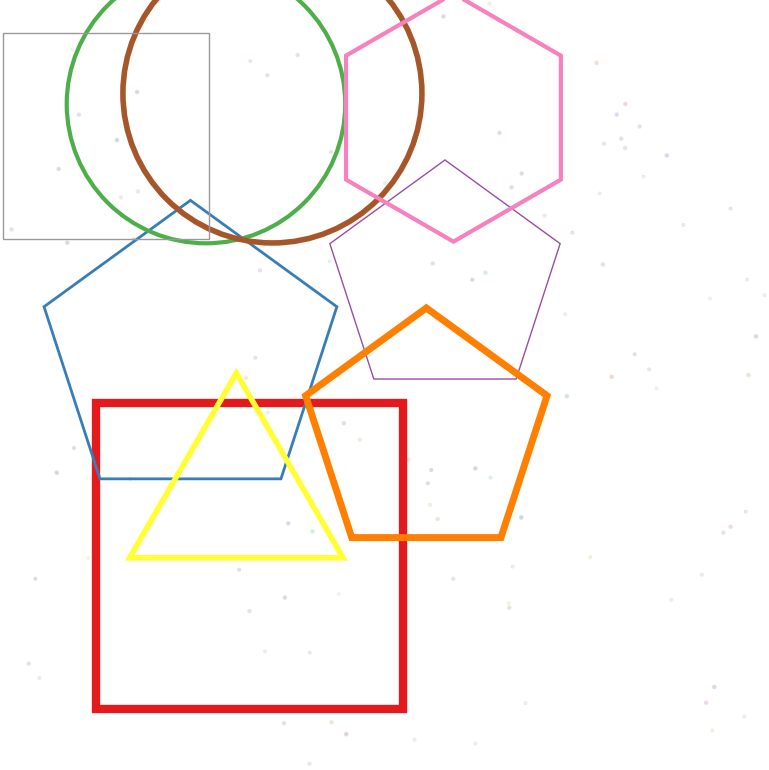[{"shape": "square", "thickness": 3, "radius": 0.99, "center": [0.324, 0.278]}, {"shape": "pentagon", "thickness": 1, "radius": 1.0, "center": [0.247, 0.54]}, {"shape": "circle", "thickness": 1.5, "radius": 0.9, "center": [0.268, 0.865]}, {"shape": "pentagon", "thickness": 0.5, "radius": 0.79, "center": [0.578, 0.635]}, {"shape": "pentagon", "thickness": 2.5, "radius": 0.82, "center": [0.554, 0.435]}, {"shape": "triangle", "thickness": 2, "radius": 0.8, "center": [0.307, 0.356]}, {"shape": "circle", "thickness": 2, "radius": 0.97, "center": [0.354, 0.879]}, {"shape": "hexagon", "thickness": 1.5, "radius": 0.81, "center": [0.589, 0.847]}, {"shape": "square", "thickness": 0.5, "radius": 0.67, "center": [0.138, 0.823]}]